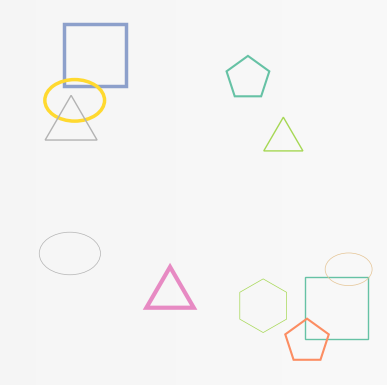[{"shape": "pentagon", "thickness": 1.5, "radius": 0.29, "center": [0.64, 0.797]}, {"shape": "square", "thickness": 1, "radius": 0.41, "center": [0.869, 0.2]}, {"shape": "pentagon", "thickness": 1.5, "radius": 0.3, "center": [0.792, 0.113]}, {"shape": "square", "thickness": 2.5, "radius": 0.4, "center": [0.245, 0.857]}, {"shape": "triangle", "thickness": 3, "radius": 0.35, "center": [0.439, 0.236]}, {"shape": "hexagon", "thickness": 0.5, "radius": 0.35, "center": [0.679, 0.206]}, {"shape": "triangle", "thickness": 1, "radius": 0.29, "center": [0.731, 0.637]}, {"shape": "oval", "thickness": 2.5, "radius": 0.39, "center": [0.193, 0.739]}, {"shape": "oval", "thickness": 0.5, "radius": 0.3, "center": [0.9, 0.301]}, {"shape": "oval", "thickness": 0.5, "radius": 0.4, "center": [0.18, 0.342]}, {"shape": "triangle", "thickness": 1, "radius": 0.39, "center": [0.184, 0.675]}]